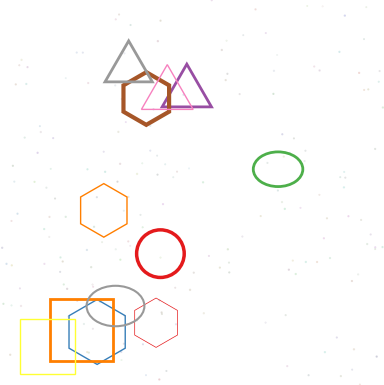[{"shape": "circle", "thickness": 2.5, "radius": 0.31, "center": [0.417, 0.341]}, {"shape": "hexagon", "thickness": 0.5, "radius": 0.32, "center": [0.405, 0.162]}, {"shape": "hexagon", "thickness": 1, "radius": 0.42, "center": [0.252, 0.138]}, {"shape": "oval", "thickness": 2, "radius": 0.32, "center": [0.722, 0.56]}, {"shape": "triangle", "thickness": 2, "radius": 0.37, "center": [0.485, 0.759]}, {"shape": "hexagon", "thickness": 1, "radius": 0.35, "center": [0.27, 0.454]}, {"shape": "square", "thickness": 2, "radius": 0.4, "center": [0.212, 0.143]}, {"shape": "square", "thickness": 1, "radius": 0.36, "center": [0.123, 0.1]}, {"shape": "hexagon", "thickness": 3, "radius": 0.34, "center": [0.38, 0.744]}, {"shape": "triangle", "thickness": 1, "radius": 0.39, "center": [0.435, 0.755]}, {"shape": "triangle", "thickness": 2, "radius": 0.35, "center": [0.334, 0.823]}, {"shape": "oval", "thickness": 1.5, "radius": 0.38, "center": [0.3, 0.205]}]